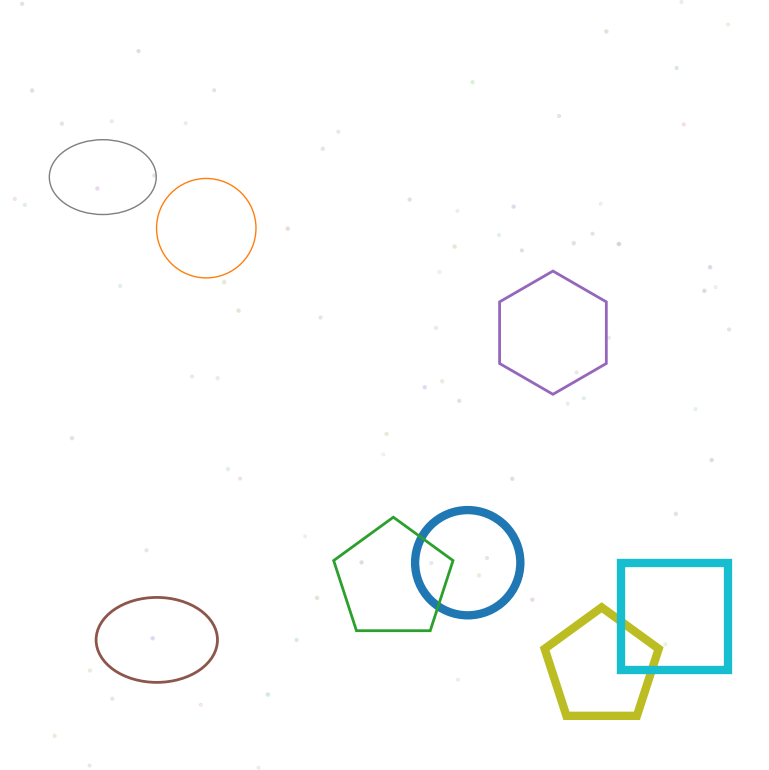[{"shape": "circle", "thickness": 3, "radius": 0.34, "center": [0.607, 0.269]}, {"shape": "circle", "thickness": 0.5, "radius": 0.32, "center": [0.268, 0.704]}, {"shape": "pentagon", "thickness": 1, "radius": 0.41, "center": [0.511, 0.247]}, {"shape": "hexagon", "thickness": 1, "radius": 0.4, "center": [0.718, 0.568]}, {"shape": "oval", "thickness": 1, "radius": 0.39, "center": [0.204, 0.169]}, {"shape": "oval", "thickness": 0.5, "radius": 0.35, "center": [0.133, 0.77]}, {"shape": "pentagon", "thickness": 3, "radius": 0.39, "center": [0.781, 0.133]}, {"shape": "square", "thickness": 3, "radius": 0.35, "center": [0.876, 0.2]}]